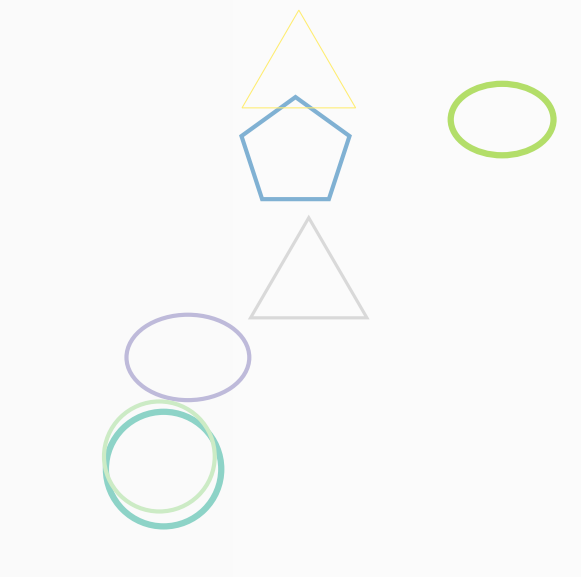[{"shape": "circle", "thickness": 3, "radius": 0.5, "center": [0.281, 0.187]}, {"shape": "oval", "thickness": 2, "radius": 0.53, "center": [0.323, 0.38]}, {"shape": "pentagon", "thickness": 2, "radius": 0.49, "center": [0.508, 0.733]}, {"shape": "oval", "thickness": 3, "radius": 0.44, "center": [0.864, 0.792]}, {"shape": "triangle", "thickness": 1.5, "radius": 0.58, "center": [0.531, 0.507]}, {"shape": "circle", "thickness": 2, "radius": 0.48, "center": [0.274, 0.209]}, {"shape": "triangle", "thickness": 0.5, "radius": 0.56, "center": [0.514, 0.869]}]